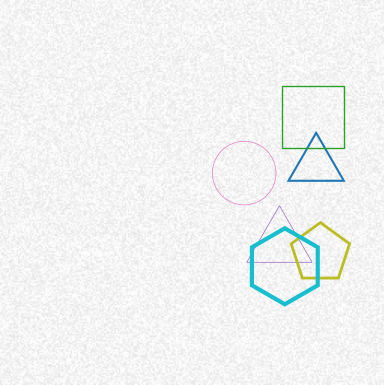[{"shape": "triangle", "thickness": 1.5, "radius": 0.41, "center": [0.821, 0.572]}, {"shape": "square", "thickness": 1, "radius": 0.4, "center": [0.814, 0.697]}, {"shape": "triangle", "thickness": 0.5, "radius": 0.49, "center": [0.726, 0.368]}, {"shape": "circle", "thickness": 0.5, "radius": 0.41, "center": [0.634, 0.55]}, {"shape": "pentagon", "thickness": 2, "radius": 0.4, "center": [0.832, 0.342]}, {"shape": "hexagon", "thickness": 3, "radius": 0.49, "center": [0.74, 0.308]}]